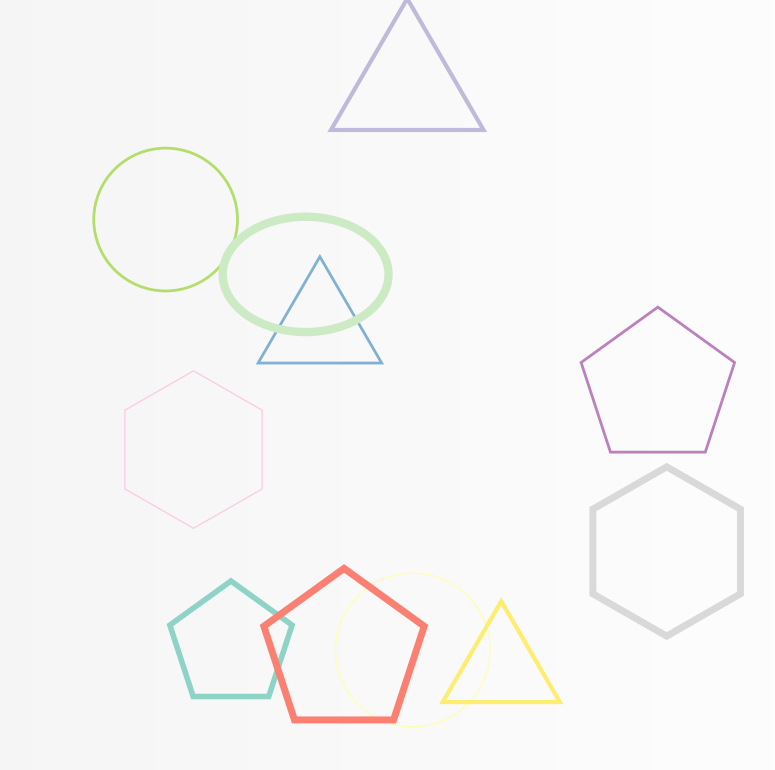[{"shape": "pentagon", "thickness": 2, "radius": 0.41, "center": [0.298, 0.163]}, {"shape": "circle", "thickness": 0.5, "radius": 0.5, "center": [0.533, 0.156]}, {"shape": "triangle", "thickness": 1.5, "radius": 0.57, "center": [0.525, 0.888]}, {"shape": "pentagon", "thickness": 2.5, "radius": 0.54, "center": [0.444, 0.153]}, {"shape": "triangle", "thickness": 1, "radius": 0.46, "center": [0.413, 0.575]}, {"shape": "circle", "thickness": 1, "radius": 0.46, "center": [0.214, 0.715]}, {"shape": "hexagon", "thickness": 0.5, "radius": 0.51, "center": [0.25, 0.416]}, {"shape": "hexagon", "thickness": 2.5, "radius": 0.55, "center": [0.86, 0.284]}, {"shape": "pentagon", "thickness": 1, "radius": 0.52, "center": [0.849, 0.497]}, {"shape": "oval", "thickness": 3, "radius": 0.53, "center": [0.394, 0.644]}, {"shape": "triangle", "thickness": 1.5, "radius": 0.44, "center": [0.647, 0.132]}]